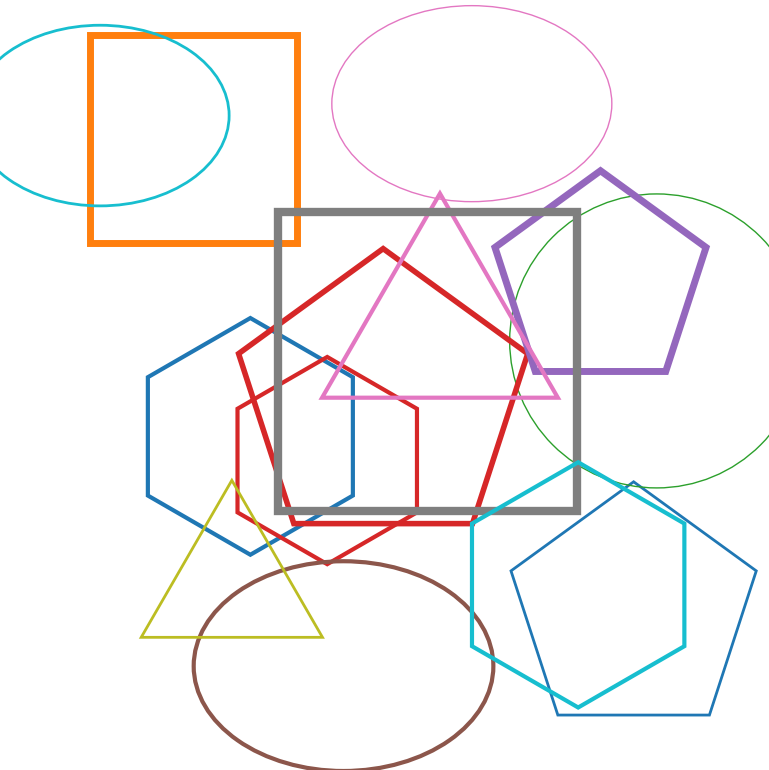[{"shape": "pentagon", "thickness": 1, "radius": 0.84, "center": [0.823, 0.207]}, {"shape": "hexagon", "thickness": 1.5, "radius": 0.77, "center": [0.325, 0.433]}, {"shape": "square", "thickness": 2.5, "radius": 0.67, "center": [0.251, 0.82]}, {"shape": "circle", "thickness": 0.5, "radius": 0.95, "center": [0.853, 0.557]}, {"shape": "pentagon", "thickness": 2, "radius": 0.99, "center": [0.498, 0.48]}, {"shape": "hexagon", "thickness": 1.5, "radius": 0.67, "center": [0.425, 0.402]}, {"shape": "pentagon", "thickness": 2.5, "radius": 0.72, "center": [0.78, 0.634]}, {"shape": "oval", "thickness": 1.5, "radius": 0.97, "center": [0.446, 0.135]}, {"shape": "triangle", "thickness": 1.5, "radius": 0.88, "center": [0.571, 0.572]}, {"shape": "oval", "thickness": 0.5, "radius": 0.91, "center": [0.613, 0.865]}, {"shape": "square", "thickness": 3, "radius": 0.97, "center": [0.555, 0.53]}, {"shape": "triangle", "thickness": 1, "radius": 0.68, "center": [0.301, 0.24]}, {"shape": "hexagon", "thickness": 1.5, "radius": 0.8, "center": [0.751, 0.24]}, {"shape": "oval", "thickness": 1, "radius": 0.84, "center": [0.13, 0.85]}]